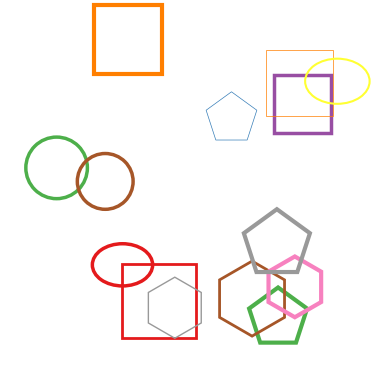[{"shape": "oval", "thickness": 2.5, "radius": 0.39, "center": [0.318, 0.312]}, {"shape": "square", "thickness": 2, "radius": 0.48, "center": [0.413, 0.217]}, {"shape": "pentagon", "thickness": 0.5, "radius": 0.35, "center": [0.601, 0.692]}, {"shape": "pentagon", "thickness": 3, "radius": 0.4, "center": [0.722, 0.174]}, {"shape": "circle", "thickness": 2.5, "radius": 0.4, "center": [0.147, 0.564]}, {"shape": "square", "thickness": 2.5, "radius": 0.38, "center": [0.786, 0.73]}, {"shape": "square", "thickness": 0.5, "radius": 0.43, "center": [0.778, 0.784]}, {"shape": "square", "thickness": 3, "radius": 0.45, "center": [0.332, 0.897]}, {"shape": "oval", "thickness": 1.5, "radius": 0.42, "center": [0.876, 0.789]}, {"shape": "circle", "thickness": 2.5, "radius": 0.36, "center": [0.273, 0.529]}, {"shape": "hexagon", "thickness": 2, "radius": 0.49, "center": [0.655, 0.224]}, {"shape": "hexagon", "thickness": 3, "radius": 0.39, "center": [0.766, 0.255]}, {"shape": "pentagon", "thickness": 3, "radius": 0.45, "center": [0.719, 0.366]}, {"shape": "hexagon", "thickness": 1, "radius": 0.4, "center": [0.454, 0.201]}]